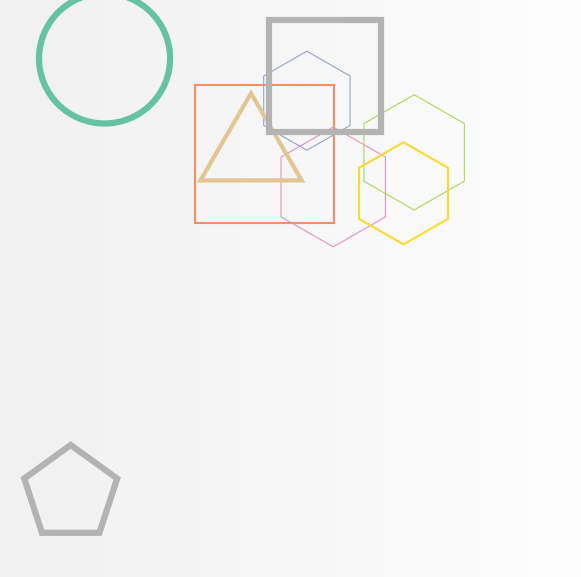[{"shape": "circle", "thickness": 3, "radius": 0.56, "center": [0.18, 0.898]}, {"shape": "square", "thickness": 1, "radius": 0.6, "center": [0.456, 0.732]}, {"shape": "hexagon", "thickness": 0.5, "radius": 0.43, "center": [0.528, 0.825]}, {"shape": "hexagon", "thickness": 0.5, "radius": 0.52, "center": [0.573, 0.675]}, {"shape": "hexagon", "thickness": 0.5, "radius": 0.5, "center": [0.712, 0.735]}, {"shape": "hexagon", "thickness": 1, "radius": 0.44, "center": [0.694, 0.664]}, {"shape": "triangle", "thickness": 2, "radius": 0.5, "center": [0.432, 0.737]}, {"shape": "square", "thickness": 3, "radius": 0.48, "center": [0.559, 0.868]}, {"shape": "pentagon", "thickness": 3, "radius": 0.42, "center": [0.122, 0.145]}]